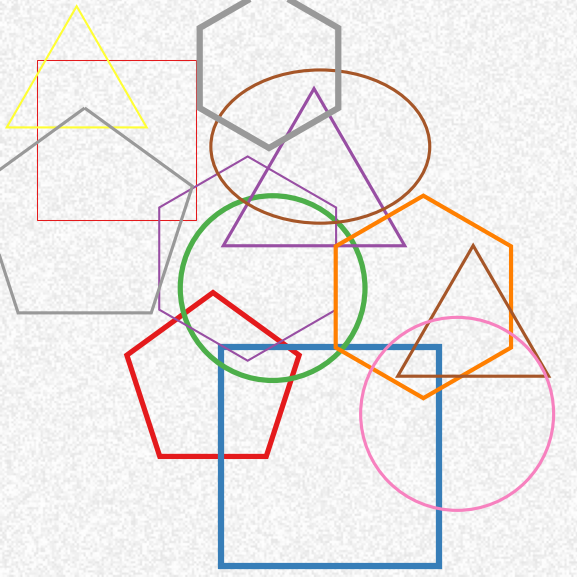[{"shape": "pentagon", "thickness": 2.5, "radius": 0.78, "center": [0.369, 0.336]}, {"shape": "square", "thickness": 0.5, "radius": 0.69, "center": [0.201, 0.757]}, {"shape": "square", "thickness": 3, "radius": 0.95, "center": [0.571, 0.209]}, {"shape": "circle", "thickness": 2.5, "radius": 0.8, "center": [0.472, 0.5]}, {"shape": "triangle", "thickness": 1.5, "radius": 0.91, "center": [0.544, 0.664]}, {"shape": "hexagon", "thickness": 1, "radius": 0.88, "center": [0.429, 0.551]}, {"shape": "hexagon", "thickness": 2, "radius": 0.88, "center": [0.733, 0.485]}, {"shape": "triangle", "thickness": 1, "radius": 0.7, "center": [0.133, 0.848]}, {"shape": "oval", "thickness": 1.5, "radius": 0.95, "center": [0.555, 0.745]}, {"shape": "triangle", "thickness": 1.5, "radius": 0.75, "center": [0.819, 0.423]}, {"shape": "circle", "thickness": 1.5, "radius": 0.84, "center": [0.792, 0.283]}, {"shape": "hexagon", "thickness": 3, "radius": 0.69, "center": [0.466, 0.881]}, {"shape": "pentagon", "thickness": 1.5, "radius": 0.98, "center": [0.147, 0.616]}]